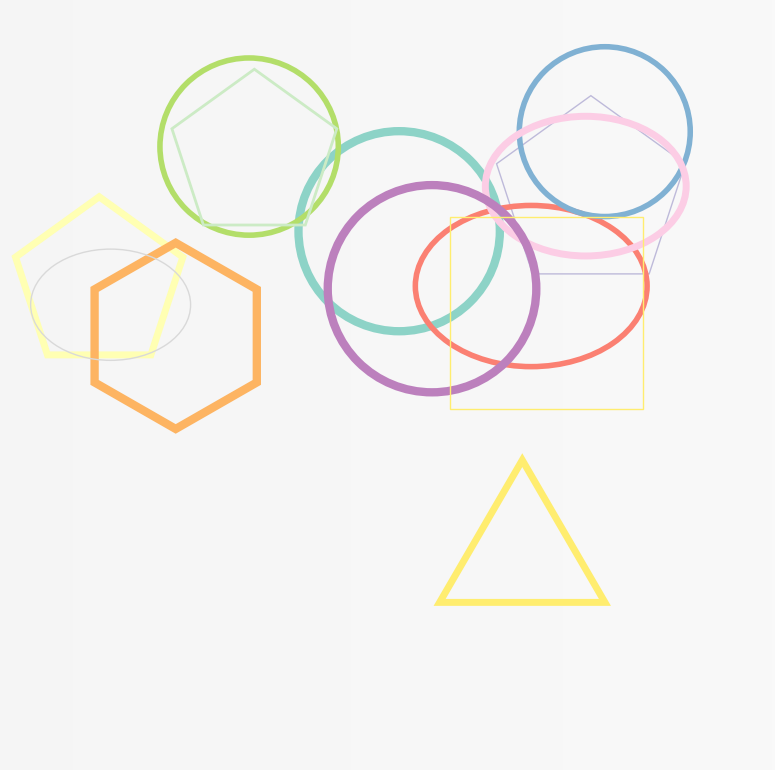[{"shape": "circle", "thickness": 3, "radius": 0.65, "center": [0.515, 0.7]}, {"shape": "pentagon", "thickness": 2.5, "radius": 0.57, "center": [0.128, 0.631]}, {"shape": "pentagon", "thickness": 0.5, "radius": 0.64, "center": [0.762, 0.748]}, {"shape": "oval", "thickness": 2, "radius": 0.75, "center": [0.685, 0.629]}, {"shape": "circle", "thickness": 2, "radius": 0.55, "center": [0.78, 0.829]}, {"shape": "hexagon", "thickness": 3, "radius": 0.6, "center": [0.227, 0.564]}, {"shape": "circle", "thickness": 2, "radius": 0.58, "center": [0.321, 0.81]}, {"shape": "oval", "thickness": 2.5, "radius": 0.65, "center": [0.756, 0.758]}, {"shape": "oval", "thickness": 0.5, "radius": 0.52, "center": [0.143, 0.604]}, {"shape": "circle", "thickness": 3, "radius": 0.67, "center": [0.557, 0.625]}, {"shape": "pentagon", "thickness": 1, "radius": 0.56, "center": [0.328, 0.798]}, {"shape": "square", "thickness": 0.5, "radius": 0.62, "center": [0.706, 0.594]}, {"shape": "triangle", "thickness": 2.5, "radius": 0.62, "center": [0.674, 0.279]}]